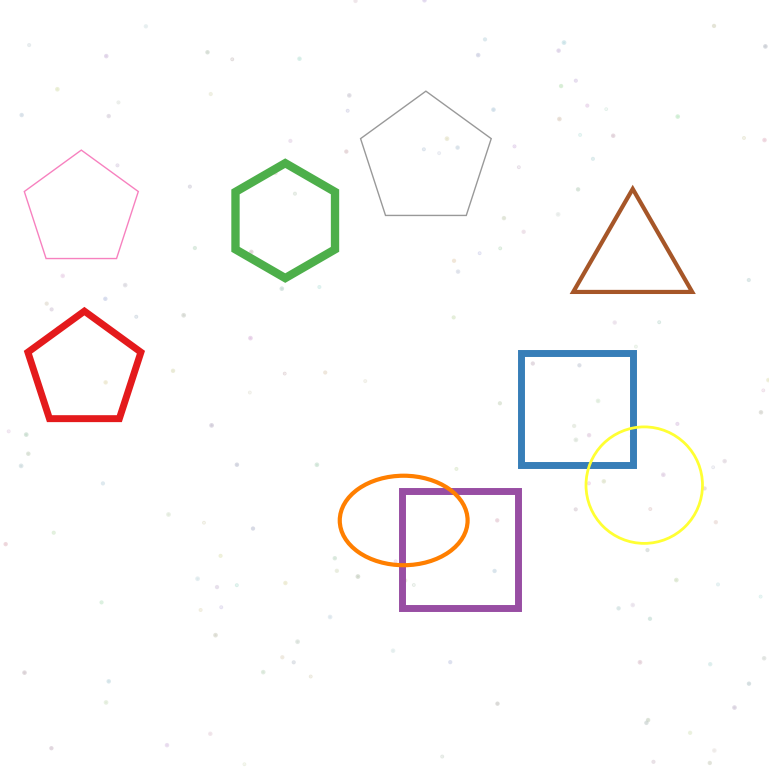[{"shape": "pentagon", "thickness": 2.5, "radius": 0.39, "center": [0.11, 0.519]}, {"shape": "square", "thickness": 2.5, "radius": 0.36, "center": [0.75, 0.469]}, {"shape": "hexagon", "thickness": 3, "radius": 0.37, "center": [0.37, 0.713]}, {"shape": "square", "thickness": 2.5, "radius": 0.38, "center": [0.597, 0.286]}, {"shape": "oval", "thickness": 1.5, "radius": 0.42, "center": [0.524, 0.324]}, {"shape": "circle", "thickness": 1, "radius": 0.38, "center": [0.837, 0.37]}, {"shape": "triangle", "thickness": 1.5, "radius": 0.45, "center": [0.822, 0.665]}, {"shape": "pentagon", "thickness": 0.5, "radius": 0.39, "center": [0.106, 0.727]}, {"shape": "pentagon", "thickness": 0.5, "radius": 0.45, "center": [0.553, 0.792]}]